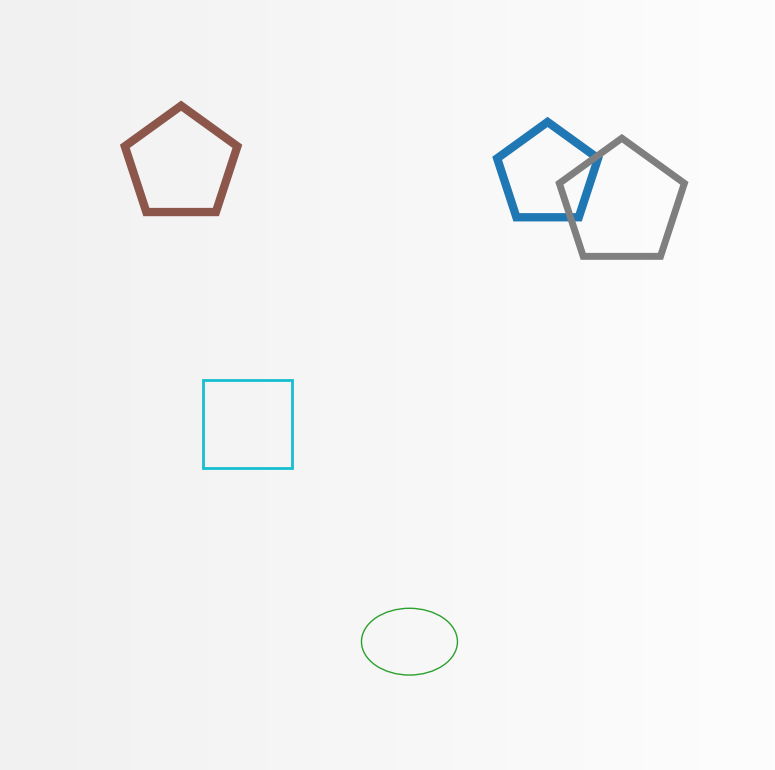[{"shape": "pentagon", "thickness": 3, "radius": 0.34, "center": [0.707, 0.773]}, {"shape": "oval", "thickness": 0.5, "radius": 0.31, "center": [0.528, 0.167]}, {"shape": "pentagon", "thickness": 3, "radius": 0.38, "center": [0.234, 0.786]}, {"shape": "pentagon", "thickness": 2.5, "radius": 0.42, "center": [0.802, 0.736]}, {"shape": "square", "thickness": 1, "radius": 0.29, "center": [0.32, 0.449]}]